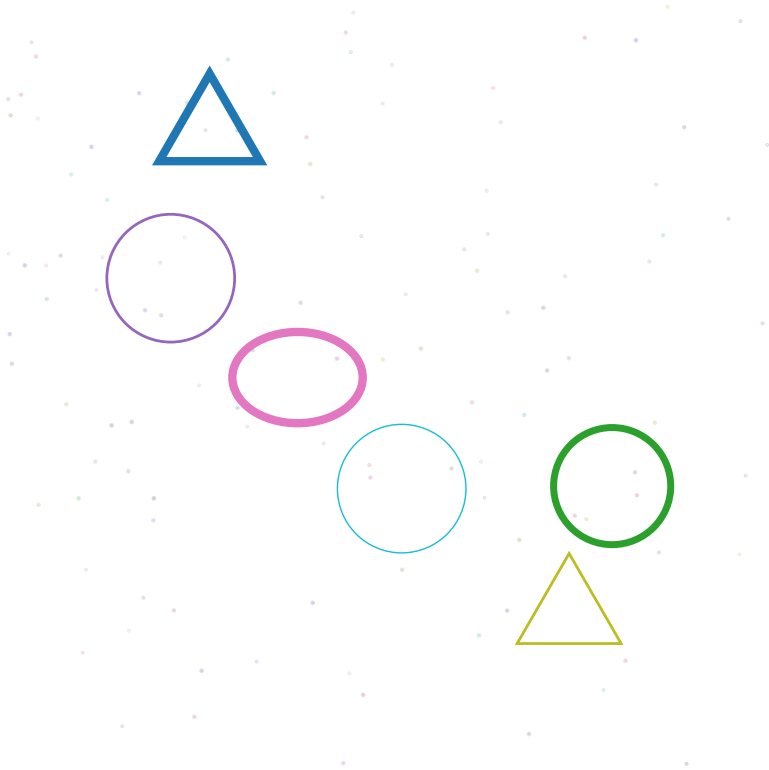[{"shape": "triangle", "thickness": 3, "radius": 0.38, "center": [0.272, 0.828]}, {"shape": "circle", "thickness": 2.5, "radius": 0.38, "center": [0.795, 0.369]}, {"shape": "circle", "thickness": 1, "radius": 0.41, "center": [0.222, 0.639]}, {"shape": "oval", "thickness": 3, "radius": 0.42, "center": [0.386, 0.51]}, {"shape": "triangle", "thickness": 1, "radius": 0.39, "center": [0.739, 0.203]}, {"shape": "circle", "thickness": 0.5, "radius": 0.42, "center": [0.522, 0.365]}]